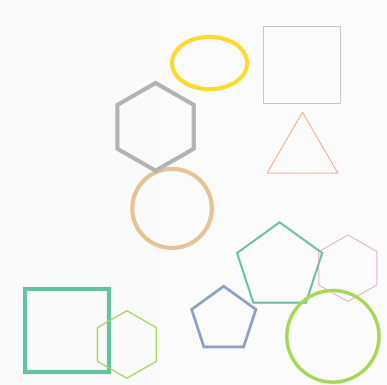[{"shape": "square", "thickness": 3, "radius": 0.54, "center": [0.173, 0.141]}, {"shape": "pentagon", "thickness": 1.5, "radius": 0.58, "center": [0.722, 0.307]}, {"shape": "triangle", "thickness": 0.5, "radius": 0.53, "center": [0.781, 0.603]}, {"shape": "pentagon", "thickness": 2, "radius": 0.44, "center": [0.577, 0.169]}, {"shape": "hexagon", "thickness": 0.5, "radius": 0.43, "center": [0.898, 0.303]}, {"shape": "circle", "thickness": 2.5, "radius": 0.59, "center": [0.859, 0.126]}, {"shape": "hexagon", "thickness": 1, "radius": 0.44, "center": [0.327, 0.105]}, {"shape": "oval", "thickness": 3, "radius": 0.49, "center": [0.541, 0.836]}, {"shape": "circle", "thickness": 3, "radius": 0.51, "center": [0.444, 0.459]}, {"shape": "square", "thickness": 0.5, "radius": 0.5, "center": [0.778, 0.833]}, {"shape": "hexagon", "thickness": 3, "radius": 0.57, "center": [0.401, 0.671]}]